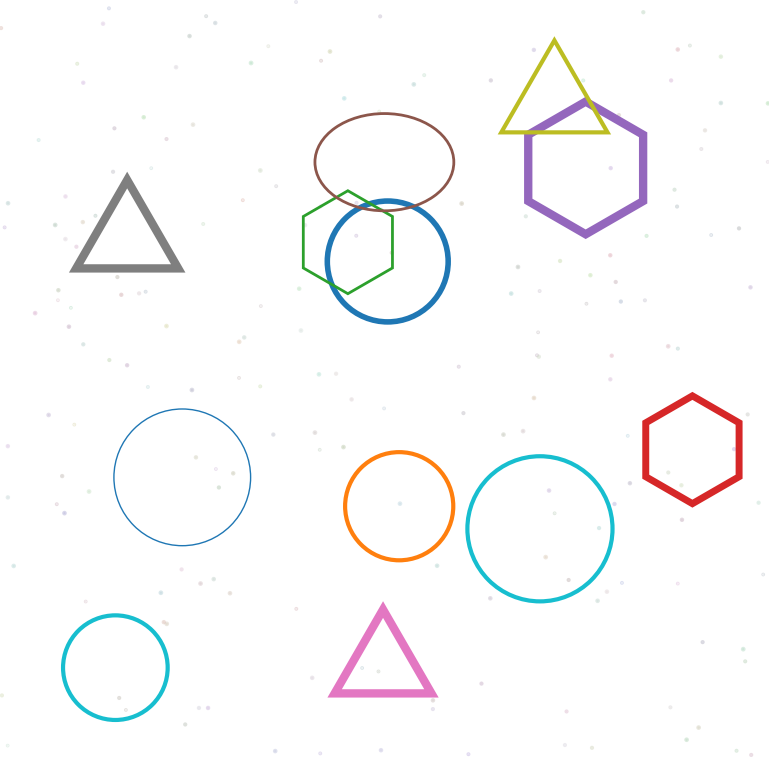[{"shape": "circle", "thickness": 2, "radius": 0.39, "center": [0.504, 0.66]}, {"shape": "circle", "thickness": 0.5, "radius": 0.44, "center": [0.237, 0.38]}, {"shape": "circle", "thickness": 1.5, "radius": 0.35, "center": [0.518, 0.343]}, {"shape": "hexagon", "thickness": 1, "radius": 0.33, "center": [0.452, 0.685]}, {"shape": "hexagon", "thickness": 2.5, "radius": 0.35, "center": [0.899, 0.416]}, {"shape": "hexagon", "thickness": 3, "radius": 0.43, "center": [0.761, 0.782]}, {"shape": "oval", "thickness": 1, "radius": 0.45, "center": [0.499, 0.789]}, {"shape": "triangle", "thickness": 3, "radius": 0.36, "center": [0.497, 0.136]}, {"shape": "triangle", "thickness": 3, "radius": 0.38, "center": [0.165, 0.69]}, {"shape": "triangle", "thickness": 1.5, "radius": 0.4, "center": [0.72, 0.868]}, {"shape": "circle", "thickness": 1.5, "radius": 0.34, "center": [0.15, 0.133]}, {"shape": "circle", "thickness": 1.5, "radius": 0.47, "center": [0.701, 0.313]}]